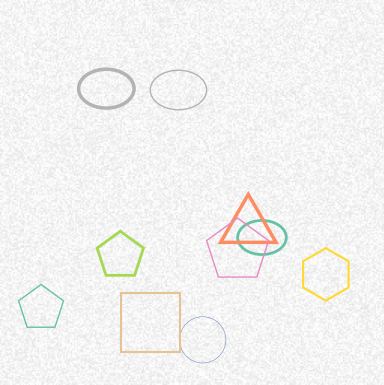[{"shape": "pentagon", "thickness": 1, "radius": 0.31, "center": [0.107, 0.2]}, {"shape": "oval", "thickness": 2, "radius": 0.32, "center": [0.68, 0.383]}, {"shape": "triangle", "thickness": 2.5, "radius": 0.42, "center": [0.645, 0.412]}, {"shape": "circle", "thickness": 0.5, "radius": 0.3, "center": [0.526, 0.117]}, {"shape": "pentagon", "thickness": 1, "radius": 0.42, "center": [0.617, 0.349]}, {"shape": "pentagon", "thickness": 2, "radius": 0.32, "center": [0.313, 0.336]}, {"shape": "hexagon", "thickness": 1.5, "radius": 0.34, "center": [0.846, 0.287]}, {"shape": "square", "thickness": 1.5, "radius": 0.38, "center": [0.392, 0.162]}, {"shape": "oval", "thickness": 2.5, "radius": 0.36, "center": [0.276, 0.77]}, {"shape": "oval", "thickness": 1, "radius": 0.37, "center": [0.464, 0.766]}]